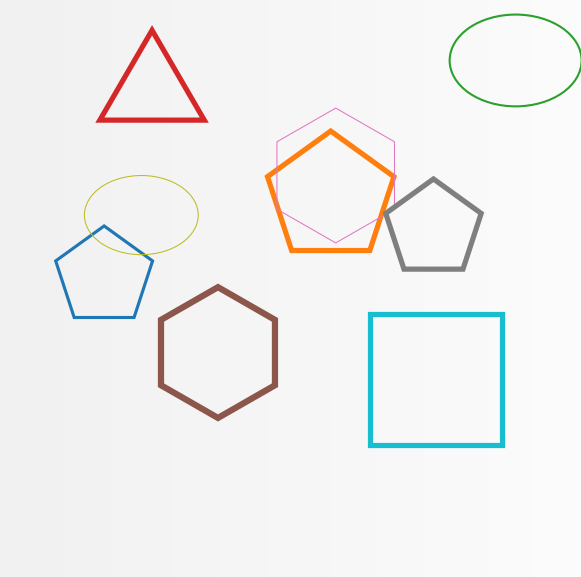[{"shape": "pentagon", "thickness": 1.5, "radius": 0.44, "center": [0.179, 0.52]}, {"shape": "pentagon", "thickness": 2.5, "radius": 0.57, "center": [0.569, 0.658]}, {"shape": "oval", "thickness": 1, "radius": 0.57, "center": [0.887, 0.894]}, {"shape": "triangle", "thickness": 2.5, "radius": 0.52, "center": [0.262, 0.843]}, {"shape": "hexagon", "thickness": 3, "radius": 0.57, "center": [0.375, 0.389]}, {"shape": "hexagon", "thickness": 0.5, "radius": 0.58, "center": [0.578, 0.695]}, {"shape": "pentagon", "thickness": 2.5, "radius": 0.43, "center": [0.746, 0.603]}, {"shape": "oval", "thickness": 0.5, "radius": 0.49, "center": [0.243, 0.627]}, {"shape": "square", "thickness": 2.5, "radius": 0.57, "center": [0.75, 0.343]}]